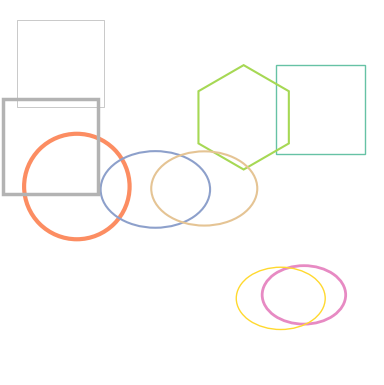[{"shape": "square", "thickness": 1, "radius": 0.58, "center": [0.832, 0.716]}, {"shape": "circle", "thickness": 3, "radius": 0.68, "center": [0.2, 0.516]}, {"shape": "oval", "thickness": 1.5, "radius": 0.71, "center": [0.404, 0.508]}, {"shape": "oval", "thickness": 2, "radius": 0.54, "center": [0.789, 0.234]}, {"shape": "hexagon", "thickness": 1.5, "radius": 0.68, "center": [0.633, 0.695]}, {"shape": "oval", "thickness": 1, "radius": 0.58, "center": [0.729, 0.225]}, {"shape": "oval", "thickness": 1.5, "radius": 0.69, "center": [0.531, 0.51]}, {"shape": "square", "thickness": 0.5, "radius": 0.56, "center": [0.158, 0.834]}, {"shape": "square", "thickness": 2.5, "radius": 0.62, "center": [0.13, 0.62]}]